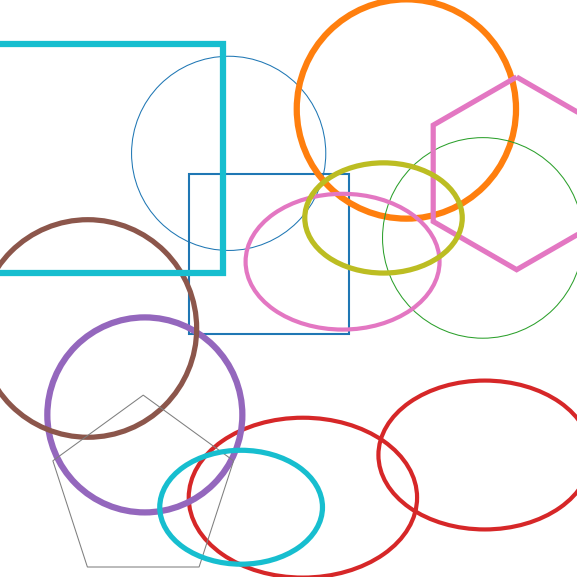[{"shape": "square", "thickness": 1, "radius": 0.69, "center": [0.466, 0.56]}, {"shape": "circle", "thickness": 0.5, "radius": 0.84, "center": [0.396, 0.734]}, {"shape": "circle", "thickness": 3, "radius": 0.95, "center": [0.704, 0.81]}, {"shape": "circle", "thickness": 0.5, "radius": 0.87, "center": [0.836, 0.587]}, {"shape": "oval", "thickness": 2, "radius": 0.99, "center": [0.525, 0.137]}, {"shape": "oval", "thickness": 2, "radius": 0.92, "center": [0.839, 0.211]}, {"shape": "circle", "thickness": 3, "radius": 0.84, "center": [0.251, 0.281]}, {"shape": "circle", "thickness": 2.5, "radius": 0.94, "center": [0.152, 0.43]}, {"shape": "hexagon", "thickness": 2.5, "radius": 0.83, "center": [0.895, 0.699]}, {"shape": "oval", "thickness": 2, "radius": 0.84, "center": [0.593, 0.546]}, {"shape": "pentagon", "thickness": 0.5, "radius": 0.82, "center": [0.248, 0.15]}, {"shape": "oval", "thickness": 2.5, "radius": 0.68, "center": [0.664, 0.622]}, {"shape": "oval", "thickness": 2.5, "radius": 0.7, "center": [0.418, 0.121]}, {"shape": "square", "thickness": 3, "radius": 0.99, "center": [0.188, 0.724]}]